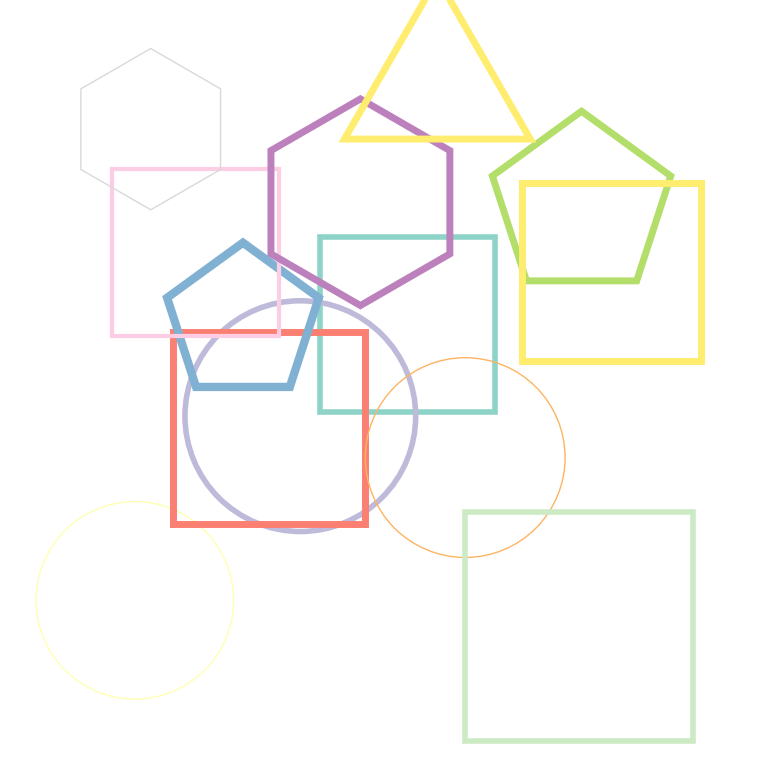[{"shape": "square", "thickness": 2, "radius": 0.57, "center": [0.529, 0.578]}, {"shape": "circle", "thickness": 0.5, "radius": 0.64, "center": [0.175, 0.22]}, {"shape": "circle", "thickness": 2, "radius": 0.75, "center": [0.39, 0.46]}, {"shape": "square", "thickness": 2.5, "radius": 0.62, "center": [0.35, 0.444]}, {"shape": "pentagon", "thickness": 3, "radius": 0.52, "center": [0.316, 0.581]}, {"shape": "circle", "thickness": 0.5, "radius": 0.65, "center": [0.604, 0.406]}, {"shape": "pentagon", "thickness": 2.5, "radius": 0.61, "center": [0.755, 0.734]}, {"shape": "square", "thickness": 1.5, "radius": 0.54, "center": [0.254, 0.673]}, {"shape": "hexagon", "thickness": 0.5, "radius": 0.52, "center": [0.196, 0.832]}, {"shape": "hexagon", "thickness": 2.5, "radius": 0.67, "center": [0.468, 0.737]}, {"shape": "square", "thickness": 2, "radius": 0.74, "center": [0.752, 0.186]}, {"shape": "triangle", "thickness": 2.5, "radius": 0.7, "center": [0.568, 0.889]}, {"shape": "square", "thickness": 2.5, "radius": 0.58, "center": [0.794, 0.647]}]